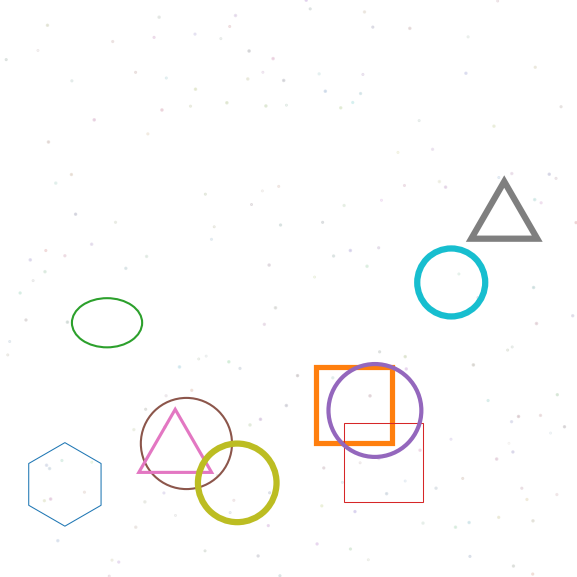[{"shape": "hexagon", "thickness": 0.5, "radius": 0.36, "center": [0.112, 0.16]}, {"shape": "square", "thickness": 2.5, "radius": 0.33, "center": [0.612, 0.298]}, {"shape": "oval", "thickness": 1, "radius": 0.3, "center": [0.185, 0.44]}, {"shape": "square", "thickness": 0.5, "radius": 0.34, "center": [0.664, 0.198]}, {"shape": "circle", "thickness": 2, "radius": 0.4, "center": [0.649, 0.288]}, {"shape": "circle", "thickness": 1, "radius": 0.39, "center": [0.323, 0.231]}, {"shape": "triangle", "thickness": 1.5, "radius": 0.36, "center": [0.303, 0.218]}, {"shape": "triangle", "thickness": 3, "radius": 0.33, "center": [0.873, 0.619]}, {"shape": "circle", "thickness": 3, "radius": 0.34, "center": [0.411, 0.163]}, {"shape": "circle", "thickness": 3, "radius": 0.29, "center": [0.781, 0.51]}]